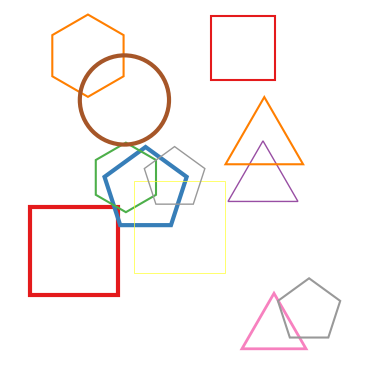[{"shape": "square", "thickness": 3, "radius": 0.57, "center": [0.192, 0.348]}, {"shape": "square", "thickness": 1.5, "radius": 0.41, "center": [0.631, 0.876]}, {"shape": "pentagon", "thickness": 3, "radius": 0.56, "center": [0.378, 0.506]}, {"shape": "hexagon", "thickness": 1.5, "radius": 0.45, "center": [0.327, 0.539]}, {"shape": "triangle", "thickness": 1, "radius": 0.52, "center": [0.683, 0.529]}, {"shape": "hexagon", "thickness": 1.5, "radius": 0.53, "center": [0.228, 0.855]}, {"shape": "triangle", "thickness": 1.5, "radius": 0.58, "center": [0.686, 0.632]}, {"shape": "square", "thickness": 0.5, "radius": 0.59, "center": [0.466, 0.41]}, {"shape": "circle", "thickness": 3, "radius": 0.58, "center": [0.323, 0.74]}, {"shape": "triangle", "thickness": 2, "radius": 0.48, "center": [0.712, 0.142]}, {"shape": "pentagon", "thickness": 1.5, "radius": 0.43, "center": [0.803, 0.192]}, {"shape": "pentagon", "thickness": 1, "radius": 0.41, "center": [0.453, 0.537]}]